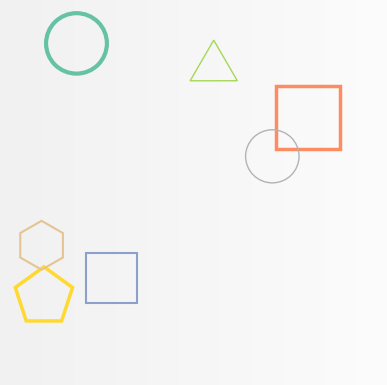[{"shape": "circle", "thickness": 3, "radius": 0.39, "center": [0.197, 0.887]}, {"shape": "square", "thickness": 2.5, "radius": 0.41, "center": [0.795, 0.694]}, {"shape": "square", "thickness": 1.5, "radius": 0.33, "center": [0.287, 0.278]}, {"shape": "triangle", "thickness": 1, "radius": 0.35, "center": [0.552, 0.825]}, {"shape": "pentagon", "thickness": 2.5, "radius": 0.39, "center": [0.113, 0.229]}, {"shape": "hexagon", "thickness": 1.5, "radius": 0.32, "center": [0.107, 0.363]}, {"shape": "circle", "thickness": 1, "radius": 0.34, "center": [0.703, 0.594]}]